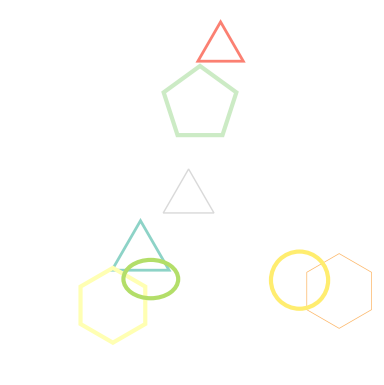[{"shape": "triangle", "thickness": 2, "radius": 0.43, "center": [0.365, 0.341]}, {"shape": "hexagon", "thickness": 3, "radius": 0.49, "center": [0.293, 0.207]}, {"shape": "triangle", "thickness": 2, "radius": 0.34, "center": [0.573, 0.875]}, {"shape": "hexagon", "thickness": 0.5, "radius": 0.49, "center": [0.881, 0.244]}, {"shape": "oval", "thickness": 3, "radius": 0.36, "center": [0.392, 0.275]}, {"shape": "triangle", "thickness": 1, "radius": 0.38, "center": [0.49, 0.485]}, {"shape": "pentagon", "thickness": 3, "radius": 0.5, "center": [0.52, 0.729]}, {"shape": "circle", "thickness": 3, "radius": 0.37, "center": [0.778, 0.272]}]